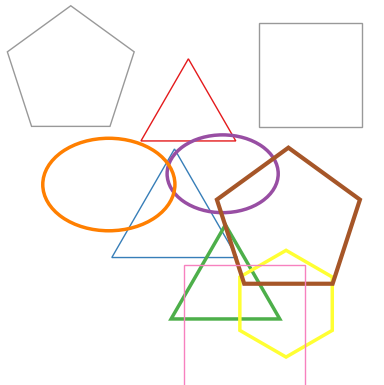[{"shape": "triangle", "thickness": 1, "radius": 0.71, "center": [0.489, 0.705]}, {"shape": "triangle", "thickness": 1, "radius": 0.94, "center": [0.453, 0.425]}, {"shape": "triangle", "thickness": 2.5, "radius": 0.81, "center": [0.586, 0.253]}, {"shape": "oval", "thickness": 2.5, "radius": 0.72, "center": [0.578, 0.549]}, {"shape": "oval", "thickness": 2.5, "radius": 0.86, "center": [0.283, 0.521]}, {"shape": "hexagon", "thickness": 2.5, "radius": 0.69, "center": [0.743, 0.211]}, {"shape": "pentagon", "thickness": 3, "radius": 0.98, "center": [0.749, 0.421]}, {"shape": "square", "thickness": 1, "radius": 0.79, "center": [0.635, 0.154]}, {"shape": "pentagon", "thickness": 1, "radius": 0.87, "center": [0.184, 0.812]}, {"shape": "square", "thickness": 1, "radius": 0.67, "center": [0.807, 0.805]}]